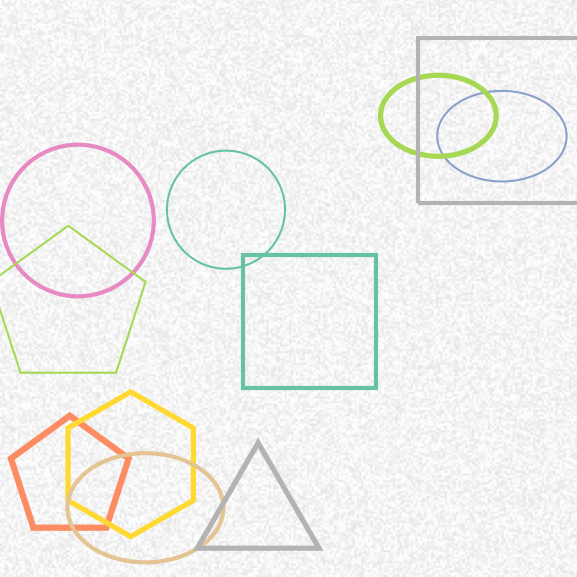[{"shape": "circle", "thickness": 1, "radius": 0.51, "center": [0.391, 0.636]}, {"shape": "square", "thickness": 2, "radius": 0.58, "center": [0.535, 0.442]}, {"shape": "pentagon", "thickness": 3, "radius": 0.54, "center": [0.121, 0.172]}, {"shape": "oval", "thickness": 1, "radius": 0.56, "center": [0.869, 0.763]}, {"shape": "circle", "thickness": 2, "radius": 0.66, "center": [0.135, 0.617]}, {"shape": "oval", "thickness": 2.5, "radius": 0.5, "center": [0.759, 0.799]}, {"shape": "pentagon", "thickness": 1, "radius": 0.7, "center": [0.118, 0.468]}, {"shape": "hexagon", "thickness": 2.5, "radius": 0.63, "center": [0.226, 0.195]}, {"shape": "oval", "thickness": 2, "radius": 0.68, "center": [0.252, 0.12]}, {"shape": "square", "thickness": 2, "radius": 0.71, "center": [0.867, 0.79]}, {"shape": "triangle", "thickness": 2.5, "radius": 0.61, "center": [0.447, 0.111]}]